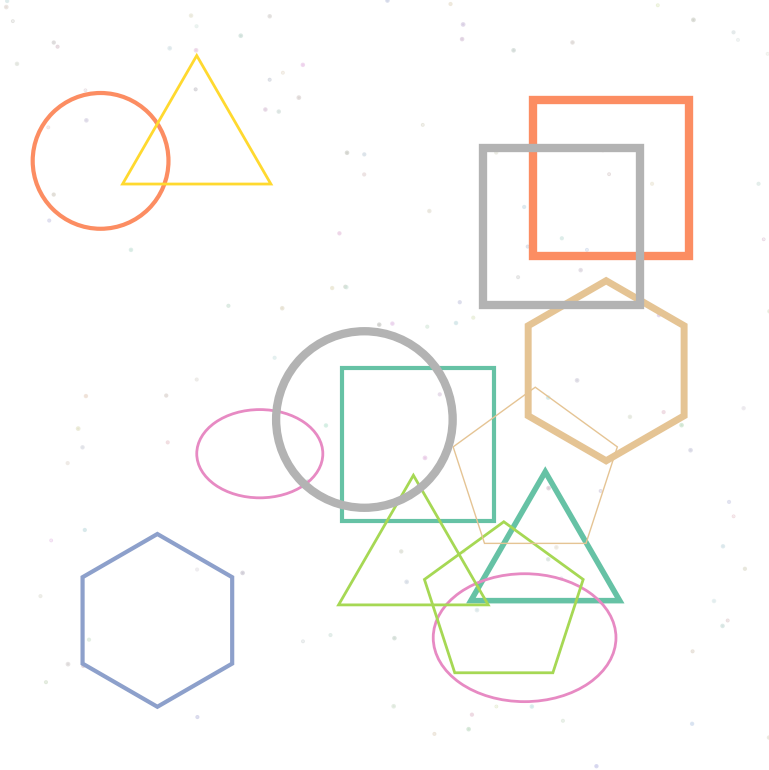[{"shape": "square", "thickness": 1.5, "radius": 0.5, "center": [0.543, 0.423]}, {"shape": "triangle", "thickness": 2, "radius": 0.56, "center": [0.708, 0.276]}, {"shape": "circle", "thickness": 1.5, "radius": 0.44, "center": [0.131, 0.791]}, {"shape": "square", "thickness": 3, "radius": 0.51, "center": [0.793, 0.769]}, {"shape": "hexagon", "thickness": 1.5, "radius": 0.56, "center": [0.204, 0.194]}, {"shape": "oval", "thickness": 1, "radius": 0.41, "center": [0.337, 0.411]}, {"shape": "oval", "thickness": 1, "radius": 0.59, "center": [0.681, 0.172]}, {"shape": "pentagon", "thickness": 1, "radius": 0.54, "center": [0.654, 0.214]}, {"shape": "triangle", "thickness": 1, "radius": 0.56, "center": [0.537, 0.271]}, {"shape": "triangle", "thickness": 1, "radius": 0.56, "center": [0.255, 0.817]}, {"shape": "pentagon", "thickness": 0.5, "radius": 0.56, "center": [0.695, 0.385]}, {"shape": "hexagon", "thickness": 2.5, "radius": 0.58, "center": [0.787, 0.518]}, {"shape": "square", "thickness": 3, "radius": 0.51, "center": [0.729, 0.706]}, {"shape": "circle", "thickness": 3, "radius": 0.57, "center": [0.473, 0.455]}]